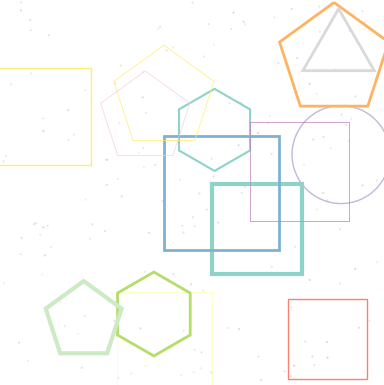[{"shape": "square", "thickness": 3, "radius": 0.58, "center": [0.667, 0.404]}, {"shape": "hexagon", "thickness": 1.5, "radius": 0.53, "center": [0.557, 0.663]}, {"shape": "square", "thickness": 0.5, "radius": 0.61, "center": [0.427, 0.119]}, {"shape": "circle", "thickness": 1, "radius": 0.64, "center": [0.886, 0.598]}, {"shape": "square", "thickness": 1, "radius": 0.52, "center": [0.851, 0.12]}, {"shape": "square", "thickness": 2, "radius": 0.74, "center": [0.575, 0.499]}, {"shape": "pentagon", "thickness": 2, "radius": 0.74, "center": [0.868, 0.845]}, {"shape": "hexagon", "thickness": 2, "radius": 0.54, "center": [0.4, 0.184]}, {"shape": "pentagon", "thickness": 0.5, "radius": 0.61, "center": [0.377, 0.694]}, {"shape": "triangle", "thickness": 2, "radius": 0.54, "center": [0.879, 0.87]}, {"shape": "square", "thickness": 0.5, "radius": 0.64, "center": [0.778, 0.555]}, {"shape": "pentagon", "thickness": 3, "radius": 0.52, "center": [0.217, 0.166]}, {"shape": "square", "thickness": 1, "radius": 0.63, "center": [0.109, 0.697]}, {"shape": "pentagon", "thickness": 0.5, "radius": 0.68, "center": [0.426, 0.746]}]